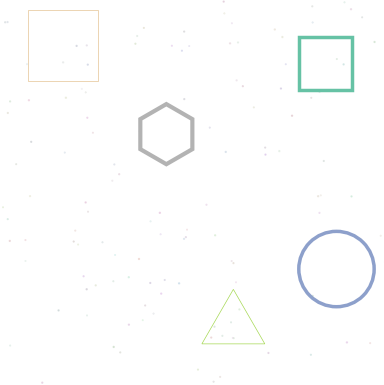[{"shape": "square", "thickness": 2.5, "radius": 0.35, "center": [0.846, 0.834]}, {"shape": "circle", "thickness": 2.5, "radius": 0.49, "center": [0.874, 0.301]}, {"shape": "triangle", "thickness": 0.5, "radius": 0.47, "center": [0.606, 0.154]}, {"shape": "square", "thickness": 0.5, "radius": 0.46, "center": [0.164, 0.881]}, {"shape": "hexagon", "thickness": 3, "radius": 0.39, "center": [0.432, 0.652]}]